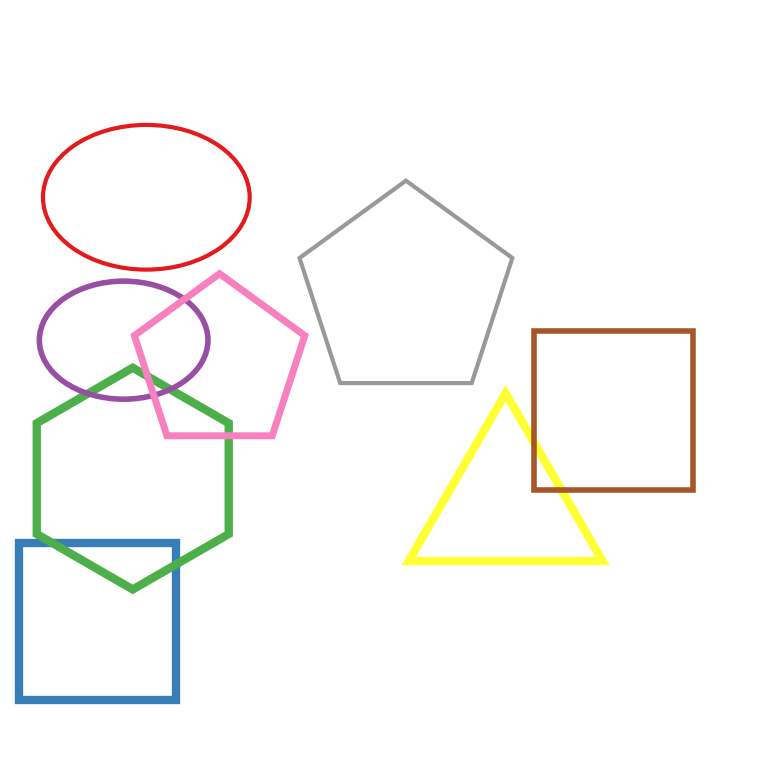[{"shape": "oval", "thickness": 1.5, "radius": 0.67, "center": [0.19, 0.744]}, {"shape": "square", "thickness": 3, "radius": 0.51, "center": [0.127, 0.193]}, {"shape": "hexagon", "thickness": 3, "radius": 0.72, "center": [0.172, 0.378]}, {"shape": "oval", "thickness": 2, "radius": 0.55, "center": [0.161, 0.558]}, {"shape": "triangle", "thickness": 3, "radius": 0.73, "center": [0.657, 0.344]}, {"shape": "square", "thickness": 2, "radius": 0.51, "center": [0.797, 0.467]}, {"shape": "pentagon", "thickness": 2.5, "radius": 0.58, "center": [0.285, 0.528]}, {"shape": "pentagon", "thickness": 1.5, "radius": 0.73, "center": [0.527, 0.62]}]